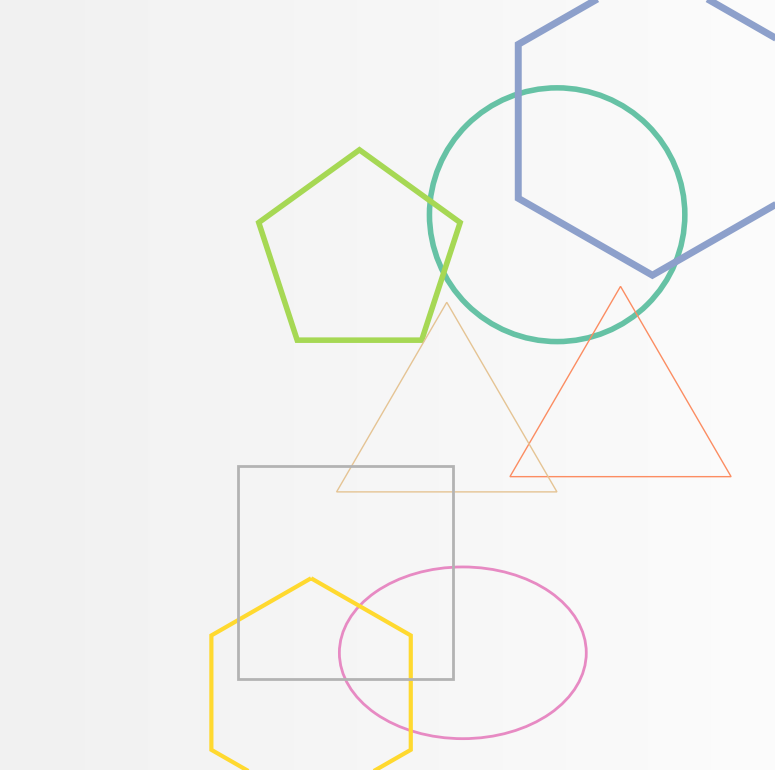[{"shape": "circle", "thickness": 2, "radius": 0.82, "center": [0.719, 0.721]}, {"shape": "triangle", "thickness": 0.5, "radius": 0.82, "center": [0.801, 0.463]}, {"shape": "hexagon", "thickness": 2.5, "radius": 1.0, "center": [0.842, 0.842]}, {"shape": "oval", "thickness": 1, "radius": 0.8, "center": [0.597, 0.152]}, {"shape": "pentagon", "thickness": 2, "radius": 0.68, "center": [0.464, 0.669]}, {"shape": "hexagon", "thickness": 1.5, "radius": 0.74, "center": [0.401, 0.1]}, {"shape": "triangle", "thickness": 0.5, "radius": 0.82, "center": [0.576, 0.443]}, {"shape": "square", "thickness": 1, "radius": 0.69, "center": [0.446, 0.256]}]